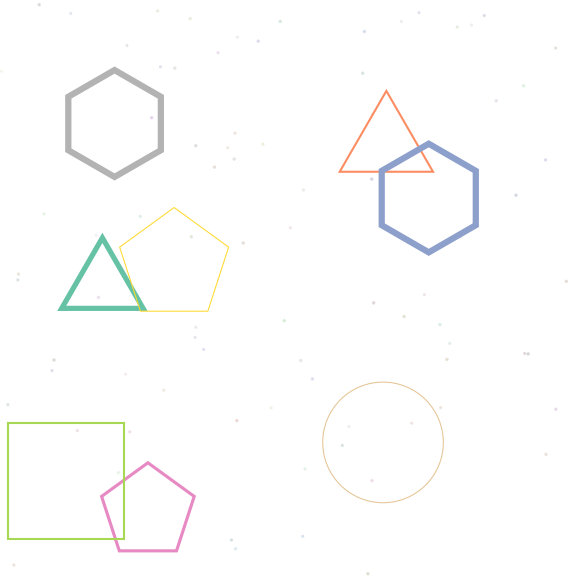[{"shape": "triangle", "thickness": 2.5, "radius": 0.41, "center": [0.177, 0.506]}, {"shape": "triangle", "thickness": 1, "radius": 0.47, "center": [0.669, 0.748]}, {"shape": "hexagon", "thickness": 3, "radius": 0.47, "center": [0.742, 0.656]}, {"shape": "pentagon", "thickness": 1.5, "radius": 0.42, "center": [0.256, 0.113]}, {"shape": "square", "thickness": 1, "radius": 0.5, "center": [0.114, 0.167]}, {"shape": "pentagon", "thickness": 0.5, "radius": 0.5, "center": [0.302, 0.541]}, {"shape": "circle", "thickness": 0.5, "radius": 0.52, "center": [0.663, 0.233]}, {"shape": "hexagon", "thickness": 3, "radius": 0.46, "center": [0.198, 0.785]}]